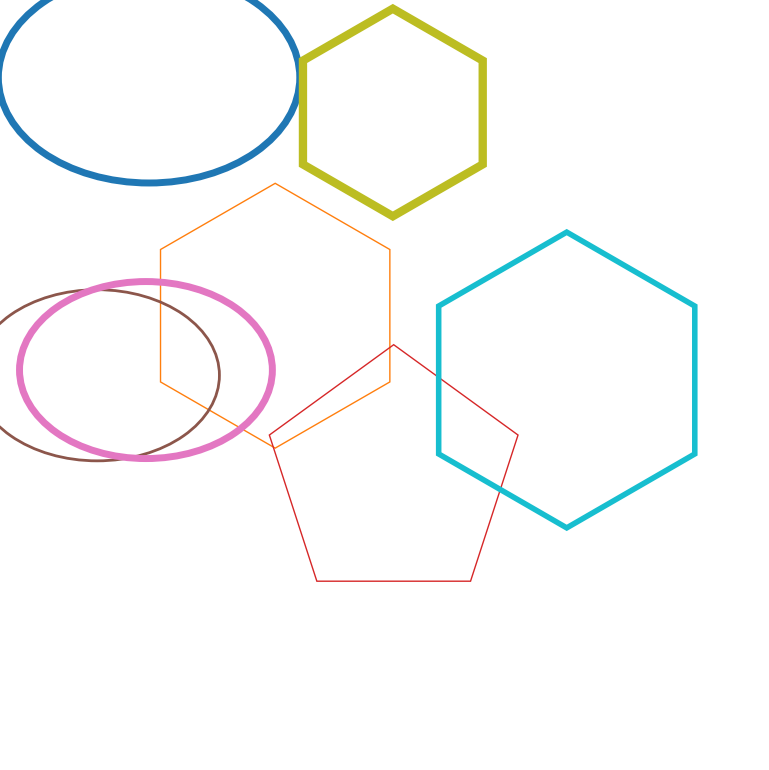[{"shape": "oval", "thickness": 2.5, "radius": 0.98, "center": [0.194, 0.899]}, {"shape": "hexagon", "thickness": 0.5, "radius": 0.86, "center": [0.357, 0.59]}, {"shape": "pentagon", "thickness": 0.5, "radius": 0.85, "center": [0.511, 0.383]}, {"shape": "oval", "thickness": 1, "radius": 0.79, "center": [0.126, 0.513]}, {"shape": "oval", "thickness": 2.5, "radius": 0.82, "center": [0.19, 0.519]}, {"shape": "hexagon", "thickness": 3, "radius": 0.67, "center": [0.51, 0.854]}, {"shape": "hexagon", "thickness": 2, "radius": 0.96, "center": [0.736, 0.506]}]